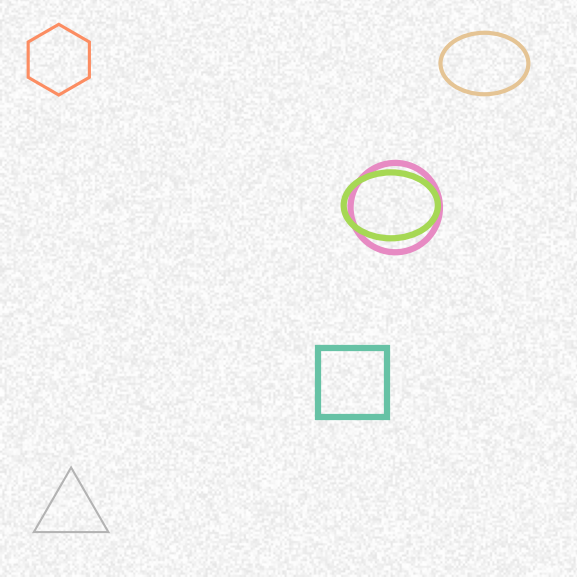[{"shape": "square", "thickness": 3, "radius": 0.3, "center": [0.611, 0.338]}, {"shape": "hexagon", "thickness": 1.5, "radius": 0.31, "center": [0.102, 0.896]}, {"shape": "circle", "thickness": 3, "radius": 0.39, "center": [0.684, 0.64]}, {"shape": "oval", "thickness": 3, "radius": 0.41, "center": [0.677, 0.644]}, {"shape": "oval", "thickness": 2, "radius": 0.38, "center": [0.839, 0.889]}, {"shape": "triangle", "thickness": 1, "radius": 0.37, "center": [0.123, 0.115]}]